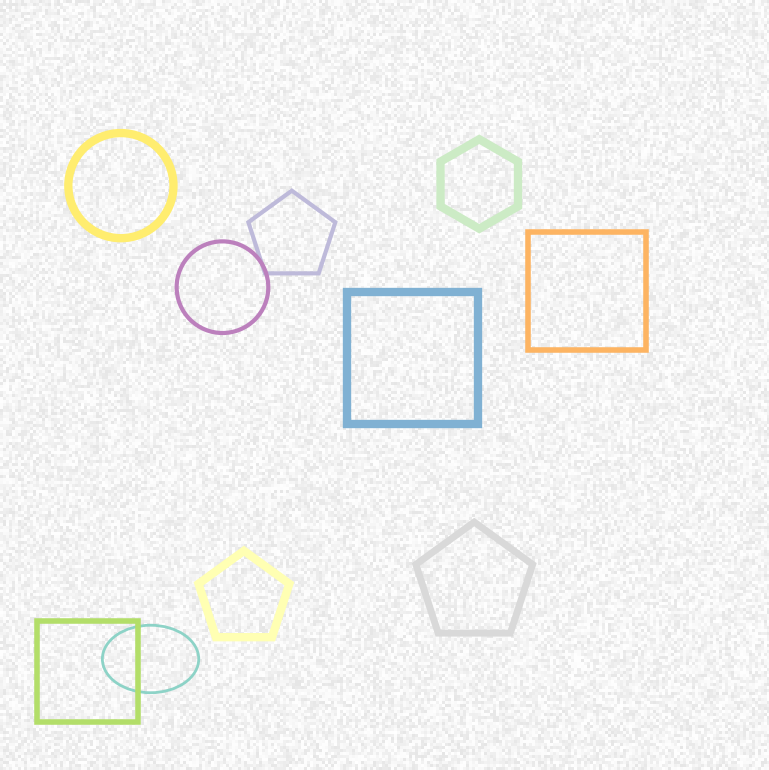[{"shape": "oval", "thickness": 1, "radius": 0.31, "center": [0.196, 0.144]}, {"shape": "pentagon", "thickness": 3, "radius": 0.31, "center": [0.317, 0.223]}, {"shape": "pentagon", "thickness": 1.5, "radius": 0.3, "center": [0.379, 0.693]}, {"shape": "square", "thickness": 3, "radius": 0.43, "center": [0.536, 0.535]}, {"shape": "square", "thickness": 2, "radius": 0.38, "center": [0.763, 0.622]}, {"shape": "square", "thickness": 2, "radius": 0.33, "center": [0.114, 0.128]}, {"shape": "pentagon", "thickness": 2.5, "radius": 0.4, "center": [0.616, 0.242]}, {"shape": "circle", "thickness": 1.5, "radius": 0.3, "center": [0.289, 0.627]}, {"shape": "hexagon", "thickness": 3, "radius": 0.29, "center": [0.622, 0.761]}, {"shape": "circle", "thickness": 3, "radius": 0.34, "center": [0.157, 0.759]}]